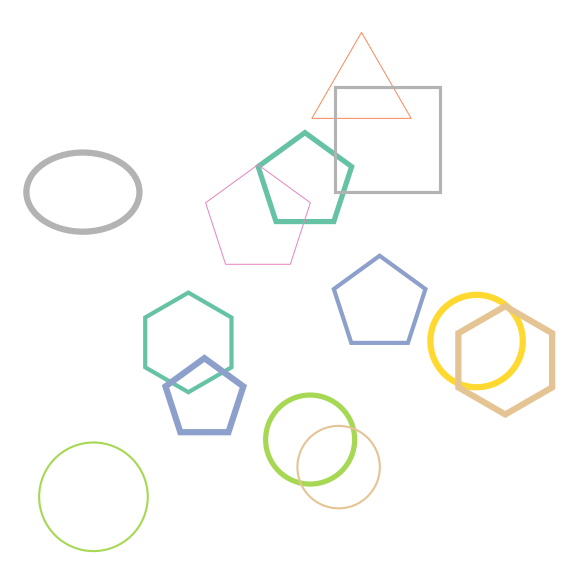[{"shape": "pentagon", "thickness": 2.5, "radius": 0.43, "center": [0.528, 0.684]}, {"shape": "hexagon", "thickness": 2, "radius": 0.43, "center": [0.326, 0.406]}, {"shape": "triangle", "thickness": 0.5, "radius": 0.5, "center": [0.626, 0.844]}, {"shape": "pentagon", "thickness": 3, "radius": 0.35, "center": [0.354, 0.308]}, {"shape": "pentagon", "thickness": 2, "radius": 0.42, "center": [0.657, 0.473]}, {"shape": "pentagon", "thickness": 0.5, "radius": 0.48, "center": [0.447, 0.619]}, {"shape": "circle", "thickness": 1, "radius": 0.47, "center": [0.162, 0.139]}, {"shape": "circle", "thickness": 2.5, "radius": 0.39, "center": [0.537, 0.238]}, {"shape": "circle", "thickness": 3, "radius": 0.4, "center": [0.825, 0.409]}, {"shape": "hexagon", "thickness": 3, "radius": 0.47, "center": [0.875, 0.375]}, {"shape": "circle", "thickness": 1, "radius": 0.36, "center": [0.586, 0.19]}, {"shape": "oval", "thickness": 3, "radius": 0.49, "center": [0.144, 0.666]}, {"shape": "square", "thickness": 1.5, "radius": 0.45, "center": [0.672, 0.758]}]